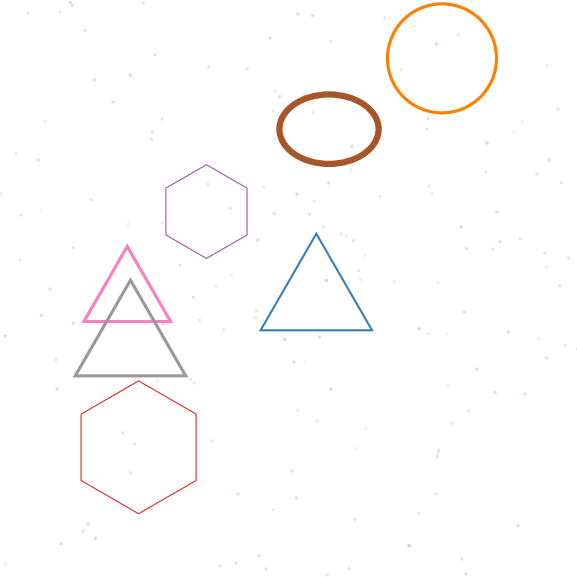[{"shape": "hexagon", "thickness": 0.5, "radius": 0.58, "center": [0.24, 0.225]}, {"shape": "triangle", "thickness": 1, "radius": 0.56, "center": [0.548, 0.483]}, {"shape": "hexagon", "thickness": 0.5, "radius": 0.41, "center": [0.358, 0.633]}, {"shape": "circle", "thickness": 1.5, "radius": 0.47, "center": [0.765, 0.898]}, {"shape": "oval", "thickness": 3, "radius": 0.43, "center": [0.57, 0.775]}, {"shape": "triangle", "thickness": 1.5, "radius": 0.43, "center": [0.22, 0.486]}, {"shape": "triangle", "thickness": 1.5, "radius": 0.55, "center": [0.226, 0.404]}]